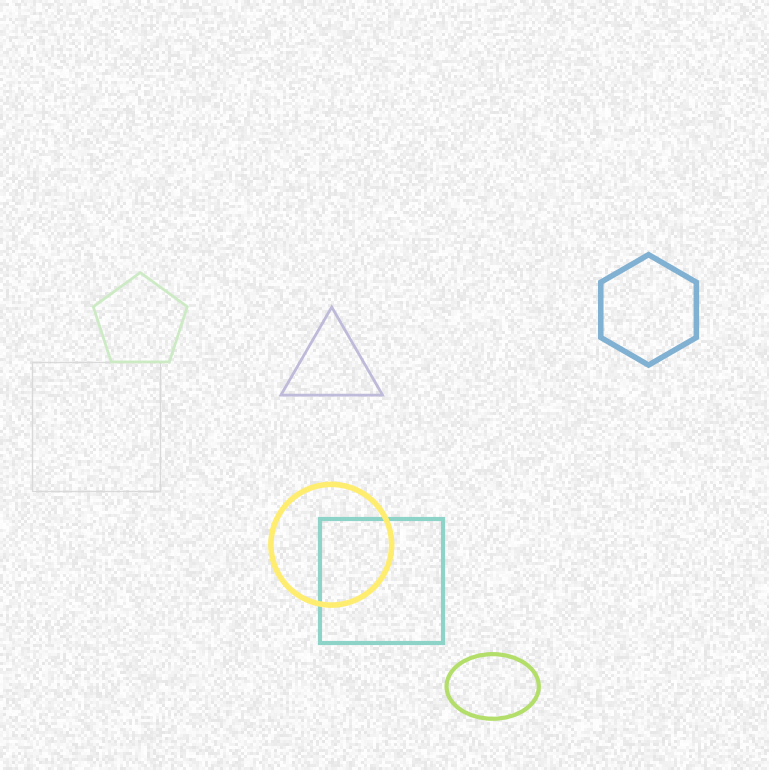[{"shape": "square", "thickness": 1.5, "radius": 0.4, "center": [0.496, 0.246]}, {"shape": "triangle", "thickness": 1, "radius": 0.38, "center": [0.431, 0.525]}, {"shape": "hexagon", "thickness": 2, "radius": 0.36, "center": [0.842, 0.598]}, {"shape": "oval", "thickness": 1.5, "radius": 0.3, "center": [0.64, 0.108]}, {"shape": "square", "thickness": 0.5, "radius": 0.42, "center": [0.125, 0.446]}, {"shape": "pentagon", "thickness": 1, "radius": 0.32, "center": [0.182, 0.582]}, {"shape": "circle", "thickness": 2, "radius": 0.39, "center": [0.43, 0.293]}]